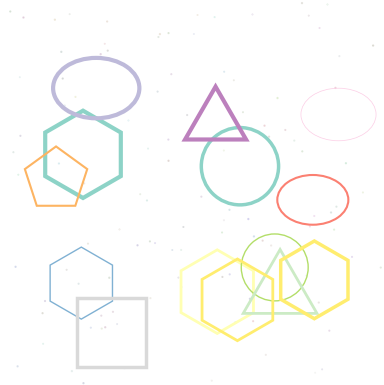[{"shape": "circle", "thickness": 2.5, "radius": 0.5, "center": [0.623, 0.568]}, {"shape": "hexagon", "thickness": 3, "radius": 0.57, "center": [0.216, 0.599]}, {"shape": "hexagon", "thickness": 2, "radius": 0.54, "center": [0.564, 0.242]}, {"shape": "oval", "thickness": 3, "radius": 0.56, "center": [0.25, 0.771]}, {"shape": "oval", "thickness": 1.5, "radius": 0.46, "center": [0.813, 0.481]}, {"shape": "hexagon", "thickness": 1, "radius": 0.47, "center": [0.211, 0.265]}, {"shape": "pentagon", "thickness": 1.5, "radius": 0.43, "center": [0.146, 0.534]}, {"shape": "circle", "thickness": 1, "radius": 0.43, "center": [0.714, 0.305]}, {"shape": "oval", "thickness": 0.5, "radius": 0.49, "center": [0.879, 0.703]}, {"shape": "square", "thickness": 2.5, "radius": 0.45, "center": [0.29, 0.137]}, {"shape": "triangle", "thickness": 3, "radius": 0.46, "center": [0.56, 0.683]}, {"shape": "triangle", "thickness": 2, "radius": 0.55, "center": [0.728, 0.241]}, {"shape": "hexagon", "thickness": 2, "radius": 0.53, "center": [0.617, 0.221]}, {"shape": "hexagon", "thickness": 2.5, "radius": 0.5, "center": [0.816, 0.273]}]